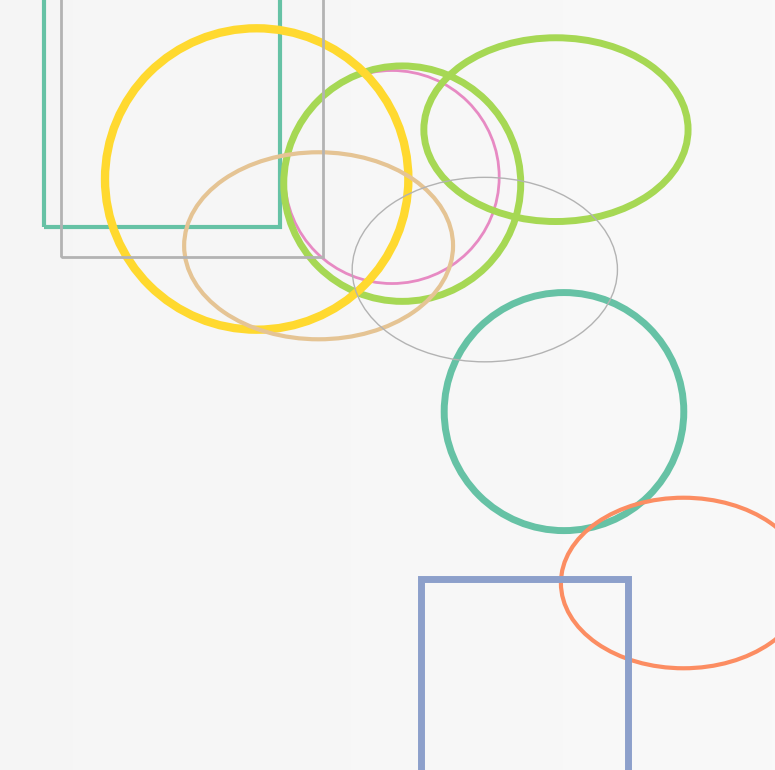[{"shape": "circle", "thickness": 2.5, "radius": 0.77, "center": [0.728, 0.465]}, {"shape": "square", "thickness": 1.5, "radius": 0.76, "center": [0.209, 0.857]}, {"shape": "oval", "thickness": 1.5, "radius": 0.79, "center": [0.882, 0.243]}, {"shape": "square", "thickness": 2.5, "radius": 0.67, "center": [0.677, 0.115]}, {"shape": "circle", "thickness": 1, "radius": 0.69, "center": [0.506, 0.77]}, {"shape": "oval", "thickness": 2.5, "radius": 0.85, "center": [0.717, 0.832]}, {"shape": "circle", "thickness": 2.5, "radius": 0.76, "center": [0.519, 0.761]}, {"shape": "circle", "thickness": 3, "radius": 0.98, "center": [0.331, 0.768]}, {"shape": "oval", "thickness": 1.5, "radius": 0.87, "center": [0.411, 0.681]}, {"shape": "oval", "thickness": 0.5, "radius": 0.86, "center": [0.626, 0.65]}, {"shape": "square", "thickness": 1, "radius": 0.85, "center": [0.248, 0.836]}]